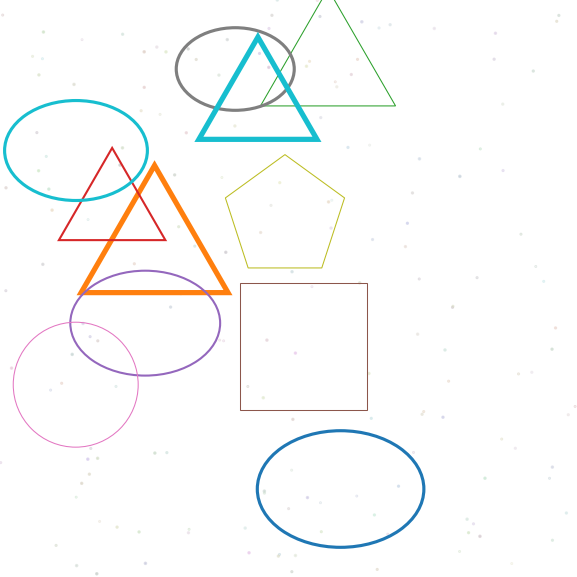[{"shape": "oval", "thickness": 1.5, "radius": 0.72, "center": [0.59, 0.152]}, {"shape": "triangle", "thickness": 2.5, "radius": 0.73, "center": [0.268, 0.566]}, {"shape": "triangle", "thickness": 0.5, "radius": 0.68, "center": [0.568, 0.883]}, {"shape": "triangle", "thickness": 1, "radius": 0.53, "center": [0.194, 0.637]}, {"shape": "oval", "thickness": 1, "radius": 0.65, "center": [0.251, 0.44]}, {"shape": "square", "thickness": 0.5, "radius": 0.55, "center": [0.525, 0.399]}, {"shape": "circle", "thickness": 0.5, "radius": 0.54, "center": [0.131, 0.333]}, {"shape": "oval", "thickness": 1.5, "radius": 0.51, "center": [0.407, 0.88]}, {"shape": "pentagon", "thickness": 0.5, "radius": 0.54, "center": [0.493, 0.623]}, {"shape": "oval", "thickness": 1.5, "radius": 0.62, "center": [0.132, 0.738]}, {"shape": "triangle", "thickness": 2.5, "radius": 0.59, "center": [0.447, 0.817]}]